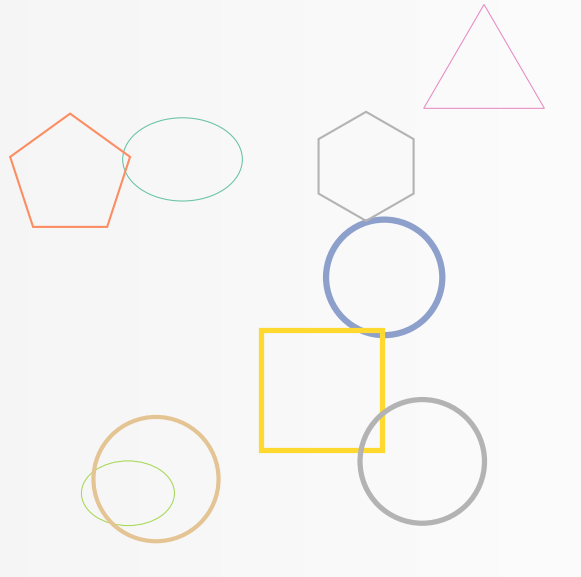[{"shape": "oval", "thickness": 0.5, "radius": 0.51, "center": [0.314, 0.723]}, {"shape": "pentagon", "thickness": 1, "radius": 0.54, "center": [0.121, 0.694]}, {"shape": "circle", "thickness": 3, "radius": 0.5, "center": [0.661, 0.519]}, {"shape": "triangle", "thickness": 0.5, "radius": 0.6, "center": [0.833, 0.871]}, {"shape": "oval", "thickness": 0.5, "radius": 0.4, "center": [0.22, 0.145]}, {"shape": "square", "thickness": 2.5, "radius": 0.52, "center": [0.553, 0.324]}, {"shape": "circle", "thickness": 2, "radius": 0.54, "center": [0.268, 0.17]}, {"shape": "hexagon", "thickness": 1, "radius": 0.47, "center": [0.63, 0.711]}, {"shape": "circle", "thickness": 2.5, "radius": 0.54, "center": [0.726, 0.2]}]